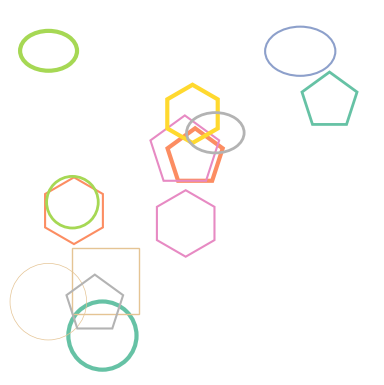[{"shape": "pentagon", "thickness": 2, "radius": 0.38, "center": [0.856, 0.738]}, {"shape": "circle", "thickness": 3, "radius": 0.44, "center": [0.266, 0.128]}, {"shape": "hexagon", "thickness": 1.5, "radius": 0.43, "center": [0.192, 0.453]}, {"shape": "pentagon", "thickness": 3, "radius": 0.38, "center": [0.507, 0.591]}, {"shape": "oval", "thickness": 1.5, "radius": 0.46, "center": [0.78, 0.867]}, {"shape": "pentagon", "thickness": 1.5, "radius": 0.47, "center": [0.48, 0.606]}, {"shape": "hexagon", "thickness": 1.5, "radius": 0.43, "center": [0.482, 0.42]}, {"shape": "oval", "thickness": 3, "radius": 0.37, "center": [0.126, 0.868]}, {"shape": "circle", "thickness": 2, "radius": 0.34, "center": [0.188, 0.475]}, {"shape": "hexagon", "thickness": 3, "radius": 0.38, "center": [0.5, 0.704]}, {"shape": "circle", "thickness": 0.5, "radius": 0.5, "center": [0.126, 0.216]}, {"shape": "square", "thickness": 1, "radius": 0.43, "center": [0.274, 0.27]}, {"shape": "pentagon", "thickness": 1.5, "radius": 0.39, "center": [0.246, 0.209]}, {"shape": "oval", "thickness": 2, "radius": 0.37, "center": [0.559, 0.655]}]